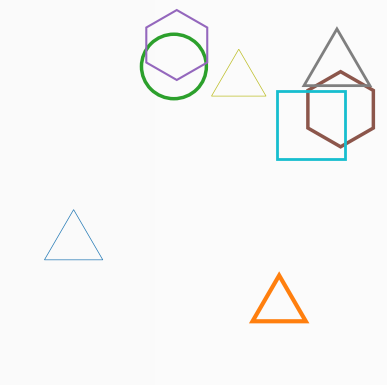[{"shape": "triangle", "thickness": 0.5, "radius": 0.43, "center": [0.19, 0.369]}, {"shape": "triangle", "thickness": 3, "radius": 0.4, "center": [0.72, 0.205]}, {"shape": "circle", "thickness": 2.5, "radius": 0.42, "center": [0.449, 0.827]}, {"shape": "hexagon", "thickness": 1.5, "radius": 0.45, "center": [0.456, 0.883]}, {"shape": "hexagon", "thickness": 2.5, "radius": 0.49, "center": [0.879, 0.716]}, {"shape": "triangle", "thickness": 2, "radius": 0.49, "center": [0.87, 0.827]}, {"shape": "triangle", "thickness": 0.5, "radius": 0.41, "center": [0.616, 0.791]}, {"shape": "square", "thickness": 2, "radius": 0.44, "center": [0.803, 0.675]}]